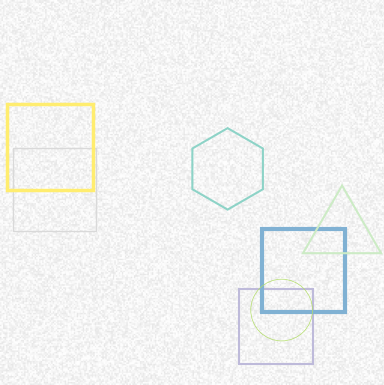[{"shape": "hexagon", "thickness": 1.5, "radius": 0.53, "center": [0.591, 0.561]}, {"shape": "square", "thickness": 1.5, "radius": 0.48, "center": [0.717, 0.152]}, {"shape": "square", "thickness": 3, "radius": 0.54, "center": [0.788, 0.298]}, {"shape": "circle", "thickness": 0.5, "radius": 0.4, "center": [0.732, 0.195]}, {"shape": "square", "thickness": 1, "radius": 0.54, "center": [0.141, 0.507]}, {"shape": "triangle", "thickness": 1.5, "radius": 0.59, "center": [0.888, 0.401]}, {"shape": "square", "thickness": 2.5, "radius": 0.56, "center": [0.13, 0.618]}]